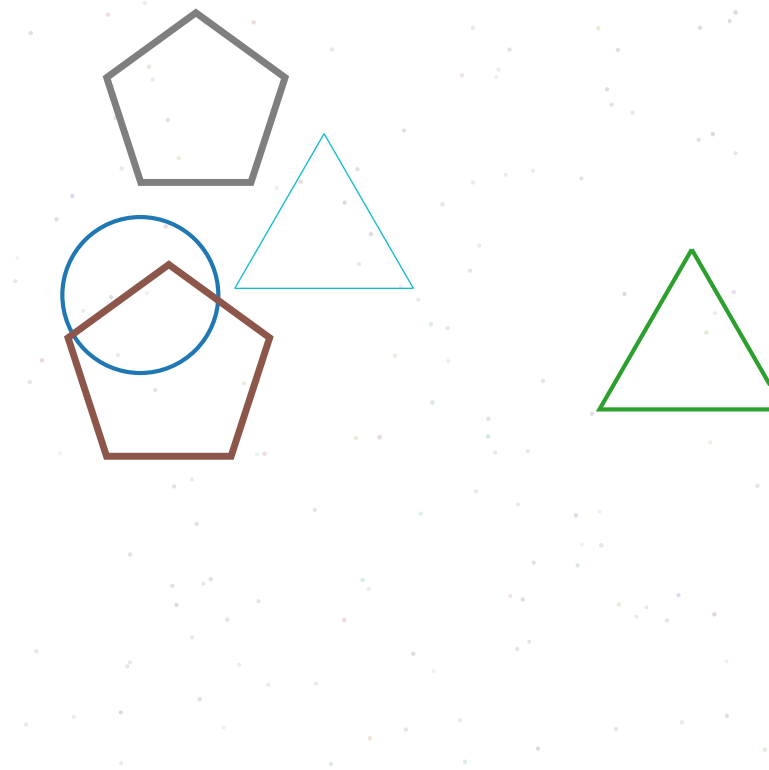[{"shape": "circle", "thickness": 1.5, "radius": 0.51, "center": [0.182, 0.617]}, {"shape": "triangle", "thickness": 1.5, "radius": 0.69, "center": [0.898, 0.538]}, {"shape": "pentagon", "thickness": 2.5, "radius": 0.69, "center": [0.219, 0.519]}, {"shape": "pentagon", "thickness": 2.5, "radius": 0.61, "center": [0.254, 0.862]}, {"shape": "triangle", "thickness": 0.5, "radius": 0.67, "center": [0.421, 0.692]}]